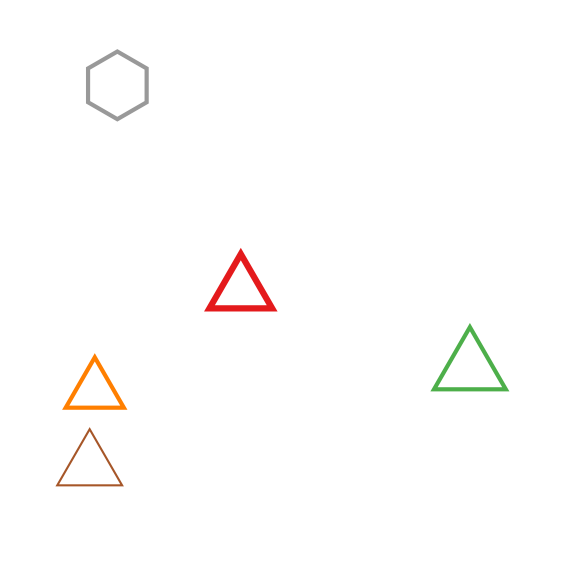[{"shape": "triangle", "thickness": 3, "radius": 0.31, "center": [0.417, 0.497]}, {"shape": "triangle", "thickness": 2, "radius": 0.36, "center": [0.814, 0.361]}, {"shape": "triangle", "thickness": 2, "radius": 0.29, "center": [0.164, 0.322]}, {"shape": "triangle", "thickness": 1, "radius": 0.32, "center": [0.155, 0.191]}, {"shape": "hexagon", "thickness": 2, "radius": 0.29, "center": [0.203, 0.851]}]